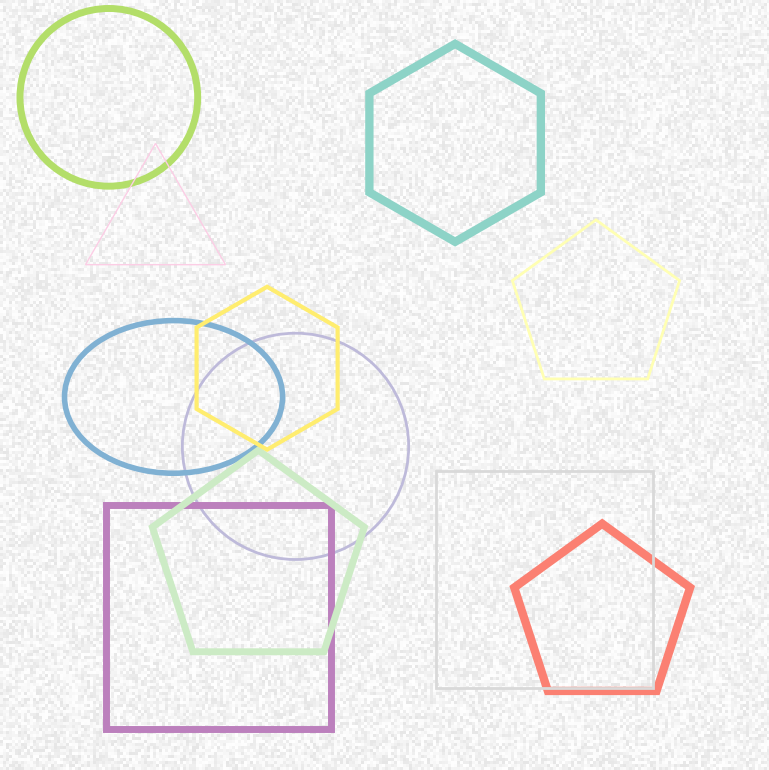[{"shape": "hexagon", "thickness": 3, "radius": 0.64, "center": [0.591, 0.814]}, {"shape": "pentagon", "thickness": 1, "radius": 0.57, "center": [0.774, 0.6]}, {"shape": "circle", "thickness": 1, "radius": 0.73, "center": [0.384, 0.42]}, {"shape": "pentagon", "thickness": 3, "radius": 0.6, "center": [0.782, 0.2]}, {"shape": "oval", "thickness": 2, "radius": 0.71, "center": [0.225, 0.485]}, {"shape": "circle", "thickness": 2.5, "radius": 0.58, "center": [0.141, 0.874]}, {"shape": "triangle", "thickness": 0.5, "radius": 0.52, "center": [0.202, 0.709]}, {"shape": "square", "thickness": 1, "radius": 0.71, "center": [0.707, 0.247]}, {"shape": "square", "thickness": 2.5, "radius": 0.73, "center": [0.284, 0.198]}, {"shape": "pentagon", "thickness": 2.5, "radius": 0.72, "center": [0.336, 0.271]}, {"shape": "hexagon", "thickness": 1.5, "radius": 0.53, "center": [0.347, 0.522]}]